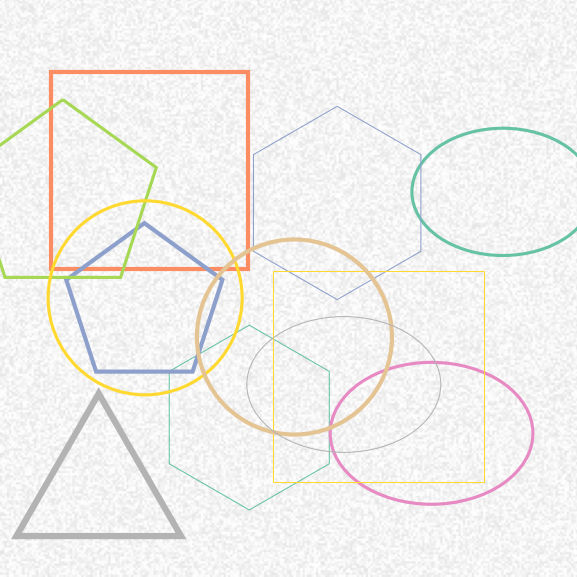[{"shape": "oval", "thickness": 1.5, "radius": 0.79, "center": [0.871, 0.667]}, {"shape": "hexagon", "thickness": 0.5, "radius": 0.8, "center": [0.432, 0.276]}, {"shape": "square", "thickness": 2, "radius": 0.85, "center": [0.259, 0.705]}, {"shape": "pentagon", "thickness": 2, "radius": 0.71, "center": [0.25, 0.471]}, {"shape": "hexagon", "thickness": 0.5, "radius": 0.84, "center": [0.584, 0.648]}, {"shape": "oval", "thickness": 1.5, "radius": 0.88, "center": [0.747, 0.249]}, {"shape": "pentagon", "thickness": 1.5, "radius": 0.85, "center": [0.109, 0.656]}, {"shape": "circle", "thickness": 1.5, "radius": 0.84, "center": [0.251, 0.483]}, {"shape": "square", "thickness": 0.5, "radius": 0.91, "center": [0.655, 0.347]}, {"shape": "circle", "thickness": 2, "radius": 0.84, "center": [0.51, 0.416]}, {"shape": "triangle", "thickness": 3, "radius": 0.82, "center": [0.171, 0.153]}, {"shape": "oval", "thickness": 0.5, "radius": 0.84, "center": [0.595, 0.333]}]